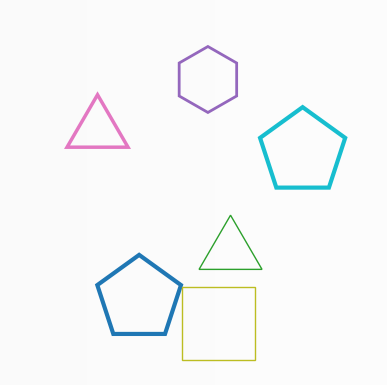[{"shape": "pentagon", "thickness": 3, "radius": 0.57, "center": [0.359, 0.224]}, {"shape": "triangle", "thickness": 1, "radius": 0.47, "center": [0.595, 0.347]}, {"shape": "hexagon", "thickness": 2, "radius": 0.43, "center": [0.537, 0.794]}, {"shape": "triangle", "thickness": 2.5, "radius": 0.45, "center": [0.252, 0.663]}, {"shape": "square", "thickness": 1, "radius": 0.47, "center": [0.565, 0.16]}, {"shape": "pentagon", "thickness": 3, "radius": 0.58, "center": [0.781, 0.606]}]